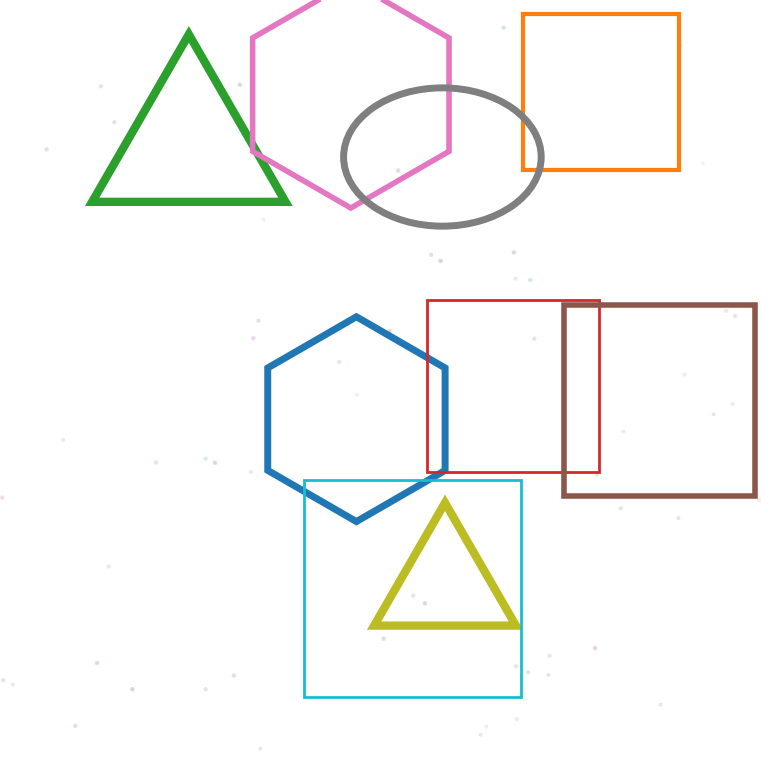[{"shape": "hexagon", "thickness": 2.5, "radius": 0.66, "center": [0.463, 0.456]}, {"shape": "square", "thickness": 1.5, "radius": 0.51, "center": [0.781, 0.881]}, {"shape": "triangle", "thickness": 3, "radius": 0.72, "center": [0.245, 0.81]}, {"shape": "square", "thickness": 1, "radius": 0.56, "center": [0.667, 0.499]}, {"shape": "square", "thickness": 2, "radius": 0.62, "center": [0.856, 0.479]}, {"shape": "hexagon", "thickness": 2, "radius": 0.74, "center": [0.456, 0.877]}, {"shape": "oval", "thickness": 2.5, "radius": 0.64, "center": [0.575, 0.796]}, {"shape": "triangle", "thickness": 3, "radius": 0.53, "center": [0.578, 0.241]}, {"shape": "square", "thickness": 1, "radius": 0.7, "center": [0.536, 0.236]}]